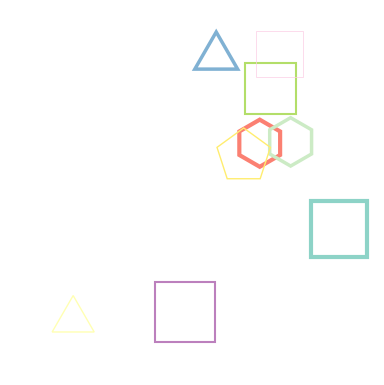[{"shape": "square", "thickness": 3, "radius": 0.36, "center": [0.881, 0.405]}, {"shape": "triangle", "thickness": 1, "radius": 0.32, "center": [0.19, 0.169]}, {"shape": "hexagon", "thickness": 3, "radius": 0.31, "center": [0.675, 0.628]}, {"shape": "triangle", "thickness": 2.5, "radius": 0.32, "center": [0.562, 0.853]}, {"shape": "square", "thickness": 1.5, "radius": 0.33, "center": [0.703, 0.769]}, {"shape": "square", "thickness": 0.5, "radius": 0.3, "center": [0.727, 0.86]}, {"shape": "square", "thickness": 1.5, "radius": 0.39, "center": [0.481, 0.19]}, {"shape": "hexagon", "thickness": 2.5, "radius": 0.31, "center": [0.755, 0.632]}, {"shape": "pentagon", "thickness": 1, "radius": 0.36, "center": [0.633, 0.595]}]